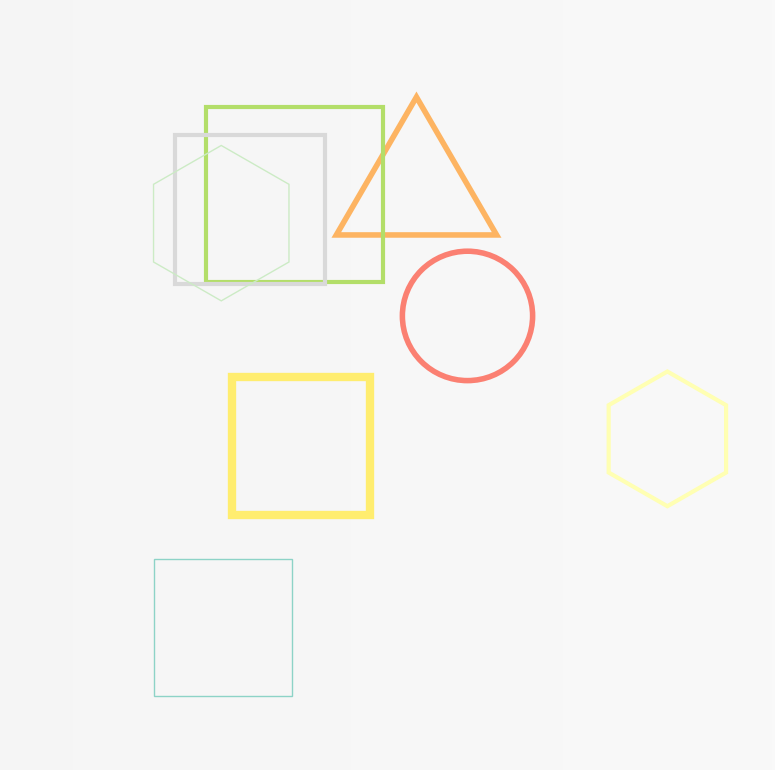[{"shape": "square", "thickness": 0.5, "radius": 0.44, "center": [0.287, 0.185]}, {"shape": "hexagon", "thickness": 1.5, "radius": 0.44, "center": [0.861, 0.43]}, {"shape": "circle", "thickness": 2, "radius": 0.42, "center": [0.603, 0.59]}, {"shape": "triangle", "thickness": 2, "radius": 0.6, "center": [0.537, 0.755]}, {"shape": "square", "thickness": 1.5, "radius": 0.57, "center": [0.38, 0.747]}, {"shape": "square", "thickness": 1.5, "radius": 0.48, "center": [0.322, 0.728]}, {"shape": "hexagon", "thickness": 0.5, "radius": 0.5, "center": [0.285, 0.71]}, {"shape": "square", "thickness": 3, "radius": 0.45, "center": [0.389, 0.421]}]